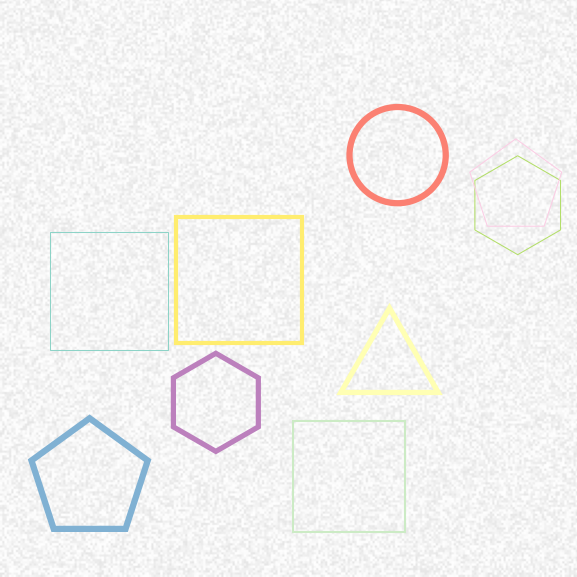[{"shape": "square", "thickness": 0.5, "radius": 0.51, "center": [0.189, 0.495]}, {"shape": "triangle", "thickness": 2.5, "radius": 0.49, "center": [0.675, 0.368]}, {"shape": "circle", "thickness": 3, "radius": 0.42, "center": [0.689, 0.731]}, {"shape": "pentagon", "thickness": 3, "radius": 0.53, "center": [0.155, 0.169]}, {"shape": "hexagon", "thickness": 0.5, "radius": 0.43, "center": [0.896, 0.644]}, {"shape": "pentagon", "thickness": 0.5, "radius": 0.42, "center": [0.893, 0.675]}, {"shape": "hexagon", "thickness": 2.5, "radius": 0.42, "center": [0.374, 0.302]}, {"shape": "square", "thickness": 1, "radius": 0.48, "center": [0.604, 0.174]}, {"shape": "square", "thickness": 2, "radius": 0.54, "center": [0.414, 0.515]}]